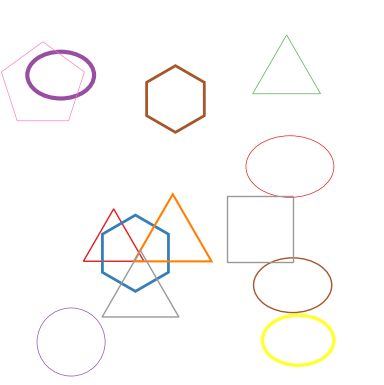[{"shape": "oval", "thickness": 0.5, "radius": 0.57, "center": [0.753, 0.567]}, {"shape": "triangle", "thickness": 1, "radius": 0.45, "center": [0.295, 0.367]}, {"shape": "hexagon", "thickness": 2, "radius": 0.5, "center": [0.352, 0.342]}, {"shape": "triangle", "thickness": 0.5, "radius": 0.51, "center": [0.744, 0.807]}, {"shape": "oval", "thickness": 3, "radius": 0.43, "center": [0.158, 0.805]}, {"shape": "circle", "thickness": 0.5, "radius": 0.44, "center": [0.185, 0.112]}, {"shape": "triangle", "thickness": 1.5, "radius": 0.58, "center": [0.449, 0.379]}, {"shape": "oval", "thickness": 2.5, "radius": 0.46, "center": [0.774, 0.116]}, {"shape": "oval", "thickness": 1, "radius": 0.51, "center": [0.76, 0.259]}, {"shape": "hexagon", "thickness": 2, "radius": 0.43, "center": [0.456, 0.743]}, {"shape": "pentagon", "thickness": 0.5, "radius": 0.57, "center": [0.111, 0.778]}, {"shape": "square", "thickness": 1, "radius": 0.43, "center": [0.676, 0.405]}, {"shape": "triangle", "thickness": 1, "radius": 0.58, "center": [0.365, 0.234]}]